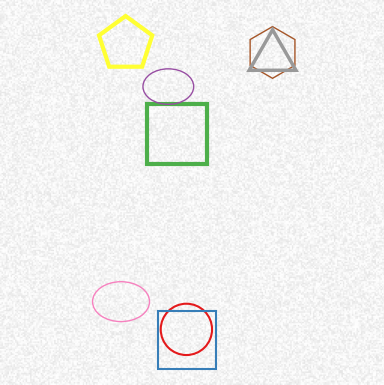[{"shape": "circle", "thickness": 1.5, "radius": 0.33, "center": [0.484, 0.144]}, {"shape": "square", "thickness": 1.5, "radius": 0.38, "center": [0.486, 0.116]}, {"shape": "square", "thickness": 3, "radius": 0.39, "center": [0.46, 0.652]}, {"shape": "oval", "thickness": 1, "radius": 0.33, "center": [0.437, 0.775]}, {"shape": "pentagon", "thickness": 3, "radius": 0.36, "center": [0.326, 0.886]}, {"shape": "hexagon", "thickness": 1, "radius": 0.34, "center": [0.708, 0.864]}, {"shape": "oval", "thickness": 1, "radius": 0.37, "center": [0.314, 0.217]}, {"shape": "triangle", "thickness": 2.5, "radius": 0.35, "center": [0.708, 0.852]}]